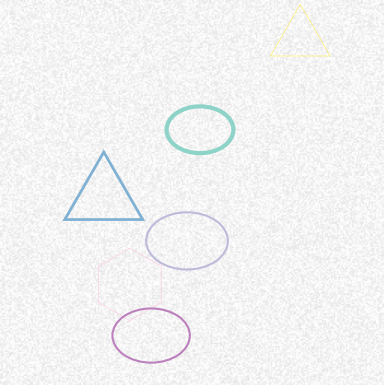[{"shape": "oval", "thickness": 3, "radius": 0.43, "center": [0.519, 0.663]}, {"shape": "oval", "thickness": 1.5, "radius": 0.53, "center": [0.486, 0.374]}, {"shape": "triangle", "thickness": 2, "radius": 0.58, "center": [0.269, 0.488]}, {"shape": "hexagon", "thickness": 0.5, "radius": 0.47, "center": [0.337, 0.261]}, {"shape": "oval", "thickness": 1.5, "radius": 0.5, "center": [0.393, 0.128]}, {"shape": "triangle", "thickness": 0.5, "radius": 0.45, "center": [0.78, 0.899]}]